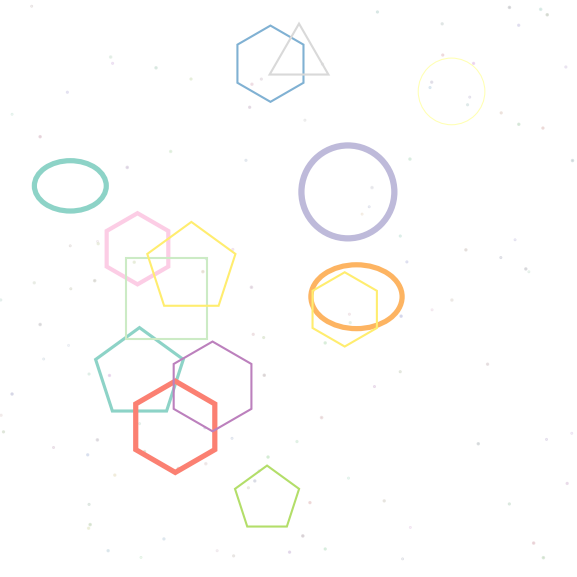[{"shape": "pentagon", "thickness": 1.5, "radius": 0.4, "center": [0.242, 0.352]}, {"shape": "oval", "thickness": 2.5, "radius": 0.31, "center": [0.122, 0.677]}, {"shape": "circle", "thickness": 0.5, "radius": 0.29, "center": [0.782, 0.841]}, {"shape": "circle", "thickness": 3, "radius": 0.4, "center": [0.602, 0.667]}, {"shape": "hexagon", "thickness": 2.5, "radius": 0.4, "center": [0.304, 0.26]}, {"shape": "hexagon", "thickness": 1, "radius": 0.33, "center": [0.468, 0.889]}, {"shape": "oval", "thickness": 2.5, "radius": 0.39, "center": [0.617, 0.485]}, {"shape": "pentagon", "thickness": 1, "radius": 0.29, "center": [0.462, 0.135]}, {"shape": "hexagon", "thickness": 2, "radius": 0.31, "center": [0.238, 0.568]}, {"shape": "triangle", "thickness": 1, "radius": 0.29, "center": [0.518, 0.899]}, {"shape": "hexagon", "thickness": 1, "radius": 0.39, "center": [0.368, 0.33]}, {"shape": "square", "thickness": 1, "radius": 0.35, "center": [0.289, 0.483]}, {"shape": "pentagon", "thickness": 1, "radius": 0.4, "center": [0.331, 0.535]}, {"shape": "hexagon", "thickness": 1, "radius": 0.32, "center": [0.597, 0.463]}]